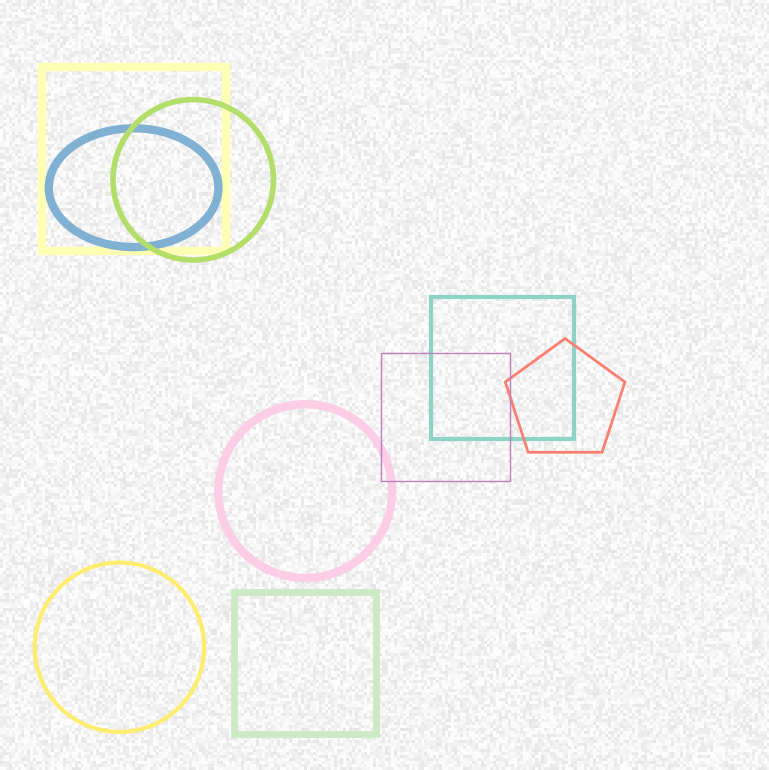[{"shape": "square", "thickness": 1.5, "radius": 0.46, "center": [0.653, 0.522]}, {"shape": "square", "thickness": 3, "radius": 0.6, "center": [0.175, 0.793]}, {"shape": "pentagon", "thickness": 1, "radius": 0.41, "center": [0.734, 0.479]}, {"shape": "oval", "thickness": 3, "radius": 0.55, "center": [0.174, 0.756]}, {"shape": "circle", "thickness": 2, "radius": 0.52, "center": [0.251, 0.767]}, {"shape": "circle", "thickness": 3, "radius": 0.56, "center": [0.396, 0.362]}, {"shape": "square", "thickness": 0.5, "radius": 0.42, "center": [0.579, 0.459]}, {"shape": "square", "thickness": 2.5, "radius": 0.46, "center": [0.397, 0.139]}, {"shape": "circle", "thickness": 1.5, "radius": 0.55, "center": [0.155, 0.159]}]